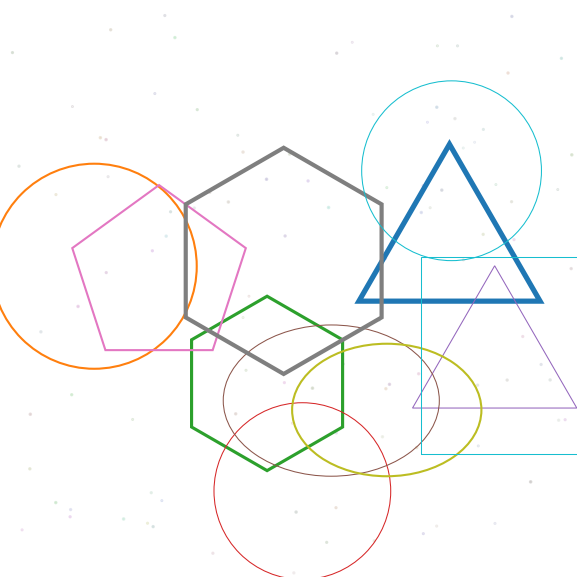[{"shape": "triangle", "thickness": 2.5, "radius": 0.91, "center": [0.778, 0.568]}, {"shape": "circle", "thickness": 1, "radius": 0.89, "center": [0.163, 0.538]}, {"shape": "hexagon", "thickness": 1.5, "radius": 0.75, "center": [0.462, 0.335]}, {"shape": "circle", "thickness": 0.5, "radius": 0.77, "center": [0.524, 0.149]}, {"shape": "triangle", "thickness": 0.5, "radius": 0.82, "center": [0.857, 0.375]}, {"shape": "oval", "thickness": 0.5, "radius": 0.94, "center": [0.574, 0.305]}, {"shape": "pentagon", "thickness": 1, "radius": 0.79, "center": [0.275, 0.521]}, {"shape": "hexagon", "thickness": 2, "radius": 0.98, "center": [0.491, 0.547]}, {"shape": "oval", "thickness": 1, "radius": 0.82, "center": [0.67, 0.289]}, {"shape": "square", "thickness": 0.5, "radius": 0.85, "center": [0.9, 0.384]}, {"shape": "circle", "thickness": 0.5, "radius": 0.78, "center": [0.782, 0.703]}]